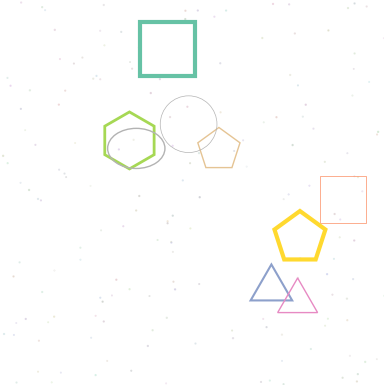[{"shape": "square", "thickness": 3, "radius": 0.35, "center": [0.435, 0.873]}, {"shape": "square", "thickness": 0.5, "radius": 0.3, "center": [0.891, 0.482]}, {"shape": "triangle", "thickness": 1.5, "radius": 0.31, "center": [0.705, 0.251]}, {"shape": "triangle", "thickness": 1, "radius": 0.3, "center": [0.773, 0.218]}, {"shape": "hexagon", "thickness": 2, "radius": 0.37, "center": [0.336, 0.635]}, {"shape": "pentagon", "thickness": 3, "radius": 0.35, "center": [0.779, 0.382]}, {"shape": "pentagon", "thickness": 1, "radius": 0.29, "center": [0.569, 0.611]}, {"shape": "oval", "thickness": 1, "radius": 0.37, "center": [0.354, 0.615]}, {"shape": "circle", "thickness": 0.5, "radius": 0.37, "center": [0.49, 0.677]}]